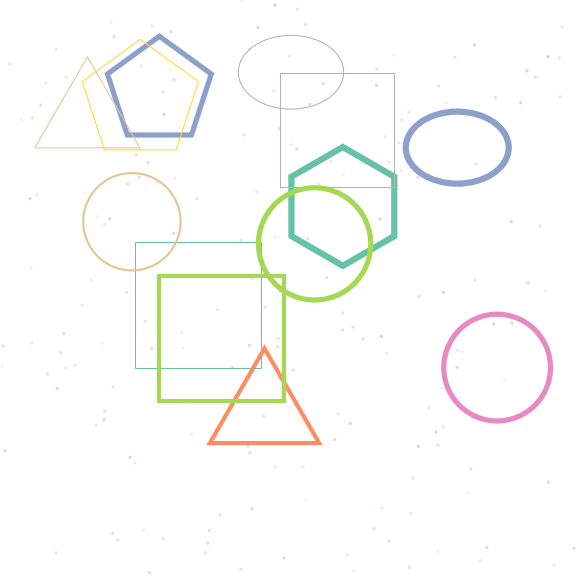[{"shape": "hexagon", "thickness": 3, "radius": 0.51, "center": [0.594, 0.642]}, {"shape": "square", "thickness": 0.5, "radius": 0.55, "center": [0.343, 0.472]}, {"shape": "triangle", "thickness": 2, "radius": 0.55, "center": [0.458, 0.287]}, {"shape": "pentagon", "thickness": 2.5, "radius": 0.47, "center": [0.276, 0.842]}, {"shape": "oval", "thickness": 3, "radius": 0.45, "center": [0.792, 0.744]}, {"shape": "circle", "thickness": 2.5, "radius": 0.46, "center": [0.861, 0.363]}, {"shape": "square", "thickness": 2, "radius": 0.54, "center": [0.383, 0.414]}, {"shape": "circle", "thickness": 2.5, "radius": 0.49, "center": [0.545, 0.577]}, {"shape": "pentagon", "thickness": 0.5, "radius": 0.53, "center": [0.243, 0.825]}, {"shape": "triangle", "thickness": 0.5, "radius": 0.53, "center": [0.151, 0.796]}, {"shape": "circle", "thickness": 1, "radius": 0.42, "center": [0.228, 0.615]}, {"shape": "square", "thickness": 0.5, "radius": 0.49, "center": [0.584, 0.774]}, {"shape": "oval", "thickness": 0.5, "radius": 0.46, "center": [0.504, 0.874]}]